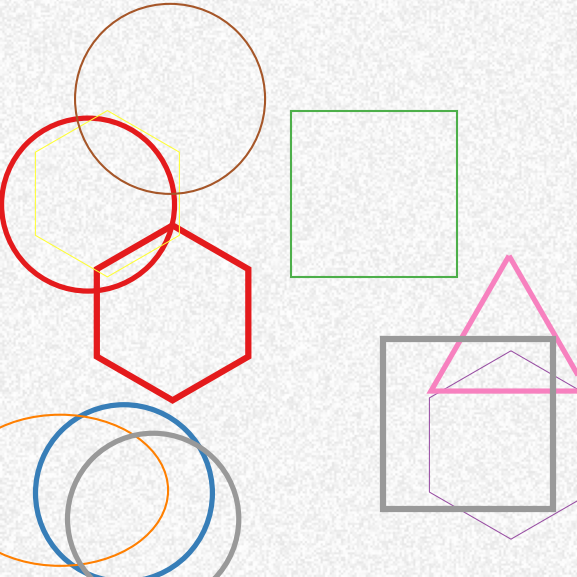[{"shape": "circle", "thickness": 2.5, "radius": 0.75, "center": [0.152, 0.645]}, {"shape": "hexagon", "thickness": 3, "radius": 0.76, "center": [0.299, 0.457]}, {"shape": "circle", "thickness": 2.5, "radius": 0.77, "center": [0.215, 0.145]}, {"shape": "square", "thickness": 1, "radius": 0.72, "center": [0.647, 0.664]}, {"shape": "hexagon", "thickness": 0.5, "radius": 0.82, "center": [0.885, 0.229]}, {"shape": "oval", "thickness": 1, "radius": 0.93, "center": [0.104, 0.15]}, {"shape": "hexagon", "thickness": 0.5, "radius": 0.72, "center": [0.186, 0.664]}, {"shape": "circle", "thickness": 1, "radius": 0.82, "center": [0.294, 0.828]}, {"shape": "triangle", "thickness": 2.5, "radius": 0.78, "center": [0.881, 0.4]}, {"shape": "square", "thickness": 3, "radius": 0.73, "center": [0.81, 0.265]}, {"shape": "circle", "thickness": 2.5, "radius": 0.74, "center": [0.265, 0.101]}]